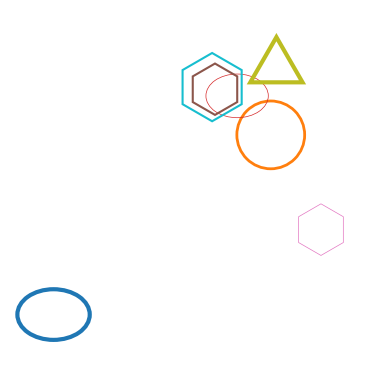[{"shape": "oval", "thickness": 3, "radius": 0.47, "center": [0.139, 0.183]}, {"shape": "circle", "thickness": 2, "radius": 0.44, "center": [0.703, 0.65]}, {"shape": "oval", "thickness": 0.5, "radius": 0.4, "center": [0.616, 0.751]}, {"shape": "hexagon", "thickness": 1.5, "radius": 0.33, "center": [0.558, 0.768]}, {"shape": "hexagon", "thickness": 0.5, "radius": 0.34, "center": [0.834, 0.404]}, {"shape": "triangle", "thickness": 3, "radius": 0.39, "center": [0.718, 0.825]}, {"shape": "hexagon", "thickness": 1.5, "radius": 0.44, "center": [0.551, 0.774]}]